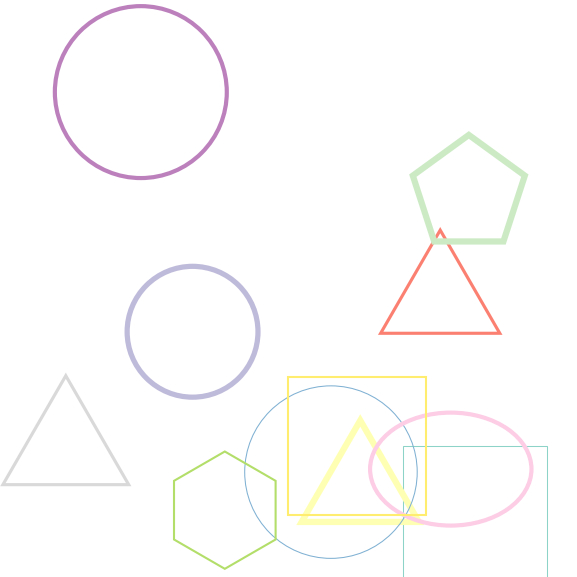[{"shape": "square", "thickness": 0.5, "radius": 0.62, "center": [0.822, 0.102]}, {"shape": "triangle", "thickness": 3, "radius": 0.59, "center": [0.624, 0.154]}, {"shape": "circle", "thickness": 2.5, "radius": 0.57, "center": [0.333, 0.425]}, {"shape": "triangle", "thickness": 1.5, "radius": 0.6, "center": [0.762, 0.482]}, {"shape": "circle", "thickness": 0.5, "radius": 0.75, "center": [0.573, 0.182]}, {"shape": "hexagon", "thickness": 1, "radius": 0.51, "center": [0.389, 0.116]}, {"shape": "oval", "thickness": 2, "radius": 0.7, "center": [0.781, 0.187]}, {"shape": "triangle", "thickness": 1.5, "radius": 0.63, "center": [0.114, 0.223]}, {"shape": "circle", "thickness": 2, "radius": 0.74, "center": [0.244, 0.84]}, {"shape": "pentagon", "thickness": 3, "radius": 0.51, "center": [0.812, 0.664]}, {"shape": "square", "thickness": 1, "radius": 0.6, "center": [0.618, 0.226]}]